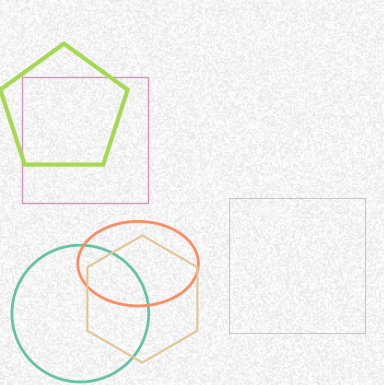[{"shape": "circle", "thickness": 2, "radius": 0.89, "center": [0.209, 0.186]}, {"shape": "oval", "thickness": 2, "radius": 0.78, "center": [0.359, 0.315]}, {"shape": "square", "thickness": 1, "radius": 0.82, "center": [0.22, 0.636]}, {"shape": "pentagon", "thickness": 3, "radius": 0.87, "center": [0.166, 0.713]}, {"shape": "hexagon", "thickness": 1.5, "radius": 0.83, "center": [0.37, 0.223]}, {"shape": "square", "thickness": 0.5, "radius": 0.88, "center": [0.772, 0.31]}]